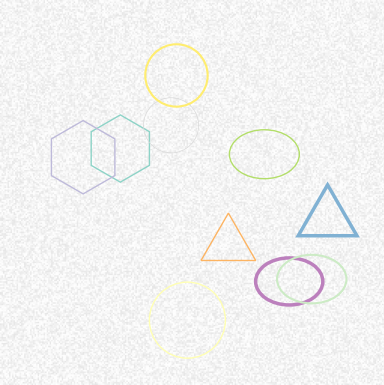[{"shape": "hexagon", "thickness": 1, "radius": 0.44, "center": [0.312, 0.614]}, {"shape": "circle", "thickness": 1, "radius": 0.49, "center": [0.487, 0.168]}, {"shape": "hexagon", "thickness": 1, "radius": 0.48, "center": [0.216, 0.592]}, {"shape": "triangle", "thickness": 2.5, "radius": 0.44, "center": [0.851, 0.432]}, {"shape": "triangle", "thickness": 1, "radius": 0.41, "center": [0.593, 0.364]}, {"shape": "oval", "thickness": 1, "radius": 0.45, "center": [0.687, 0.599]}, {"shape": "circle", "thickness": 0.5, "radius": 0.36, "center": [0.444, 0.675]}, {"shape": "oval", "thickness": 2.5, "radius": 0.44, "center": [0.751, 0.269]}, {"shape": "oval", "thickness": 1.5, "radius": 0.45, "center": [0.81, 0.275]}, {"shape": "circle", "thickness": 1.5, "radius": 0.4, "center": [0.458, 0.804]}]